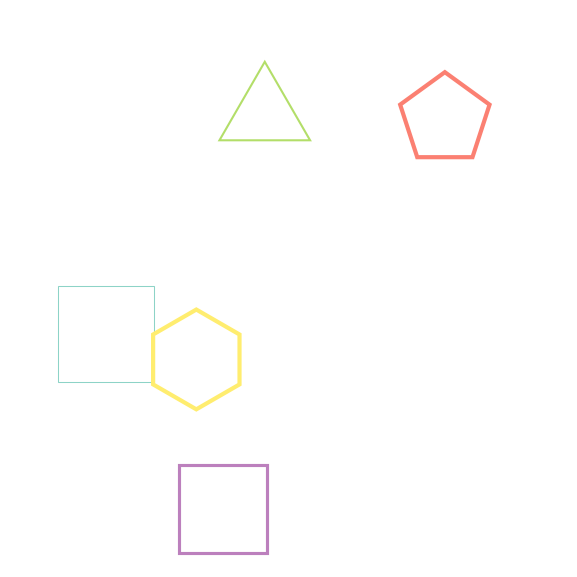[{"shape": "square", "thickness": 0.5, "radius": 0.42, "center": [0.184, 0.42]}, {"shape": "pentagon", "thickness": 2, "radius": 0.41, "center": [0.77, 0.793]}, {"shape": "triangle", "thickness": 1, "radius": 0.45, "center": [0.458, 0.802]}, {"shape": "square", "thickness": 1.5, "radius": 0.38, "center": [0.386, 0.118]}, {"shape": "hexagon", "thickness": 2, "radius": 0.43, "center": [0.34, 0.377]}]